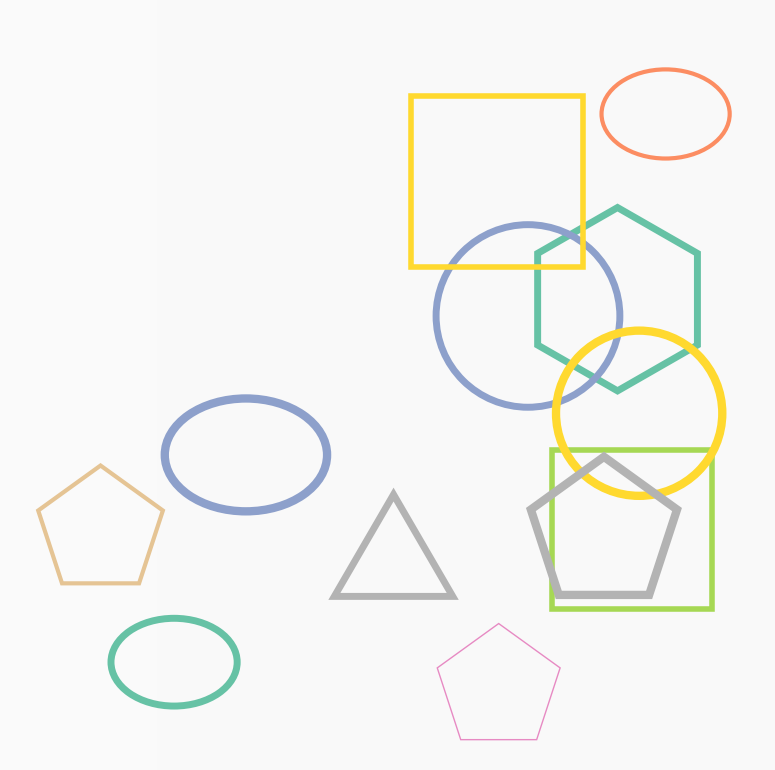[{"shape": "hexagon", "thickness": 2.5, "radius": 0.6, "center": [0.797, 0.611]}, {"shape": "oval", "thickness": 2.5, "radius": 0.41, "center": [0.225, 0.14]}, {"shape": "oval", "thickness": 1.5, "radius": 0.41, "center": [0.859, 0.852]}, {"shape": "oval", "thickness": 3, "radius": 0.52, "center": [0.317, 0.409]}, {"shape": "circle", "thickness": 2.5, "radius": 0.59, "center": [0.681, 0.59]}, {"shape": "pentagon", "thickness": 0.5, "radius": 0.42, "center": [0.643, 0.107]}, {"shape": "square", "thickness": 2, "radius": 0.52, "center": [0.816, 0.312]}, {"shape": "square", "thickness": 2, "radius": 0.56, "center": [0.641, 0.765]}, {"shape": "circle", "thickness": 3, "radius": 0.54, "center": [0.825, 0.463]}, {"shape": "pentagon", "thickness": 1.5, "radius": 0.42, "center": [0.13, 0.311]}, {"shape": "pentagon", "thickness": 3, "radius": 0.5, "center": [0.779, 0.308]}, {"shape": "triangle", "thickness": 2.5, "radius": 0.44, "center": [0.508, 0.27]}]